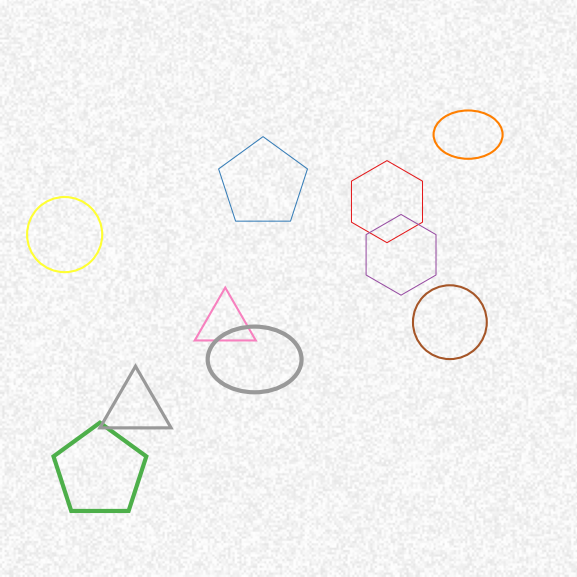[{"shape": "hexagon", "thickness": 0.5, "radius": 0.36, "center": [0.67, 0.65]}, {"shape": "pentagon", "thickness": 0.5, "radius": 0.4, "center": [0.455, 0.682]}, {"shape": "pentagon", "thickness": 2, "radius": 0.42, "center": [0.173, 0.183]}, {"shape": "hexagon", "thickness": 0.5, "radius": 0.35, "center": [0.694, 0.558]}, {"shape": "oval", "thickness": 1, "radius": 0.3, "center": [0.811, 0.766]}, {"shape": "circle", "thickness": 1, "radius": 0.33, "center": [0.112, 0.593]}, {"shape": "circle", "thickness": 1, "radius": 0.32, "center": [0.779, 0.441]}, {"shape": "triangle", "thickness": 1, "radius": 0.31, "center": [0.39, 0.44]}, {"shape": "triangle", "thickness": 1.5, "radius": 0.36, "center": [0.235, 0.294]}, {"shape": "oval", "thickness": 2, "radius": 0.41, "center": [0.441, 0.377]}]